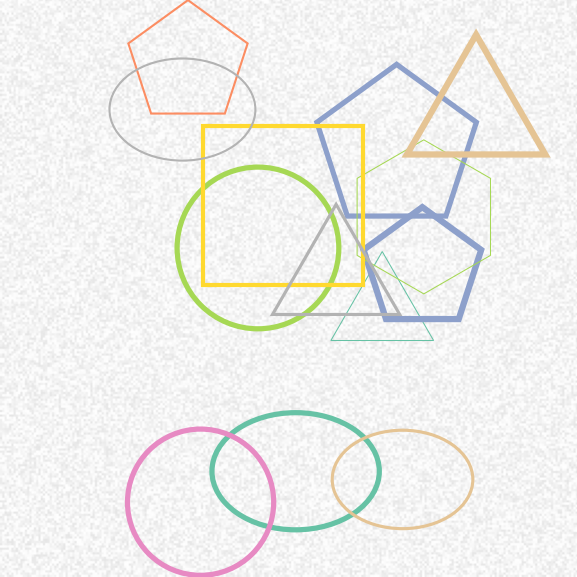[{"shape": "oval", "thickness": 2.5, "radius": 0.72, "center": [0.512, 0.183]}, {"shape": "triangle", "thickness": 0.5, "radius": 0.51, "center": [0.662, 0.461]}, {"shape": "pentagon", "thickness": 1, "radius": 0.54, "center": [0.326, 0.89]}, {"shape": "pentagon", "thickness": 3, "radius": 0.54, "center": [0.731, 0.533]}, {"shape": "pentagon", "thickness": 2.5, "radius": 0.73, "center": [0.687, 0.742]}, {"shape": "circle", "thickness": 2.5, "radius": 0.63, "center": [0.347, 0.13]}, {"shape": "circle", "thickness": 2.5, "radius": 0.7, "center": [0.447, 0.57]}, {"shape": "hexagon", "thickness": 0.5, "radius": 0.67, "center": [0.734, 0.624]}, {"shape": "square", "thickness": 2, "radius": 0.69, "center": [0.49, 0.643]}, {"shape": "oval", "thickness": 1.5, "radius": 0.61, "center": [0.697, 0.169]}, {"shape": "triangle", "thickness": 3, "radius": 0.69, "center": [0.824, 0.801]}, {"shape": "triangle", "thickness": 1.5, "radius": 0.64, "center": [0.582, 0.518]}, {"shape": "oval", "thickness": 1, "radius": 0.63, "center": [0.316, 0.809]}]